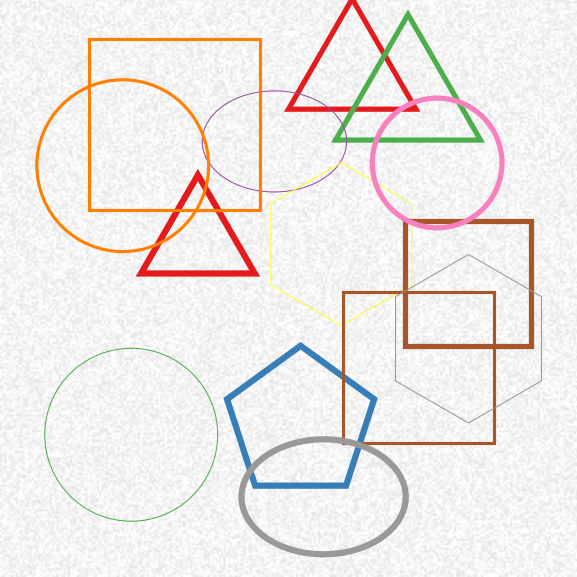[{"shape": "triangle", "thickness": 3, "radius": 0.57, "center": [0.343, 0.582]}, {"shape": "triangle", "thickness": 2.5, "radius": 0.64, "center": [0.61, 0.874]}, {"shape": "pentagon", "thickness": 3, "radius": 0.67, "center": [0.521, 0.266]}, {"shape": "triangle", "thickness": 2.5, "radius": 0.73, "center": [0.707, 0.829]}, {"shape": "circle", "thickness": 0.5, "radius": 0.75, "center": [0.227, 0.246]}, {"shape": "oval", "thickness": 0.5, "radius": 0.63, "center": [0.475, 0.754]}, {"shape": "square", "thickness": 1.5, "radius": 0.74, "center": [0.302, 0.784]}, {"shape": "circle", "thickness": 1.5, "radius": 0.74, "center": [0.213, 0.712]}, {"shape": "hexagon", "thickness": 0.5, "radius": 0.7, "center": [0.591, 0.576]}, {"shape": "square", "thickness": 1.5, "radius": 0.65, "center": [0.724, 0.362]}, {"shape": "square", "thickness": 2.5, "radius": 0.54, "center": [0.81, 0.508]}, {"shape": "circle", "thickness": 2.5, "radius": 0.56, "center": [0.757, 0.717]}, {"shape": "hexagon", "thickness": 0.5, "radius": 0.73, "center": [0.811, 0.413]}, {"shape": "oval", "thickness": 3, "radius": 0.71, "center": [0.56, 0.139]}]